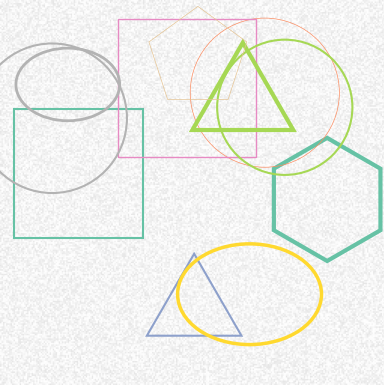[{"shape": "hexagon", "thickness": 3, "radius": 0.8, "center": [0.85, 0.482]}, {"shape": "square", "thickness": 1.5, "radius": 0.84, "center": [0.205, 0.549]}, {"shape": "circle", "thickness": 0.5, "radius": 0.97, "center": [0.688, 0.759]}, {"shape": "triangle", "thickness": 1.5, "radius": 0.71, "center": [0.504, 0.199]}, {"shape": "square", "thickness": 1, "radius": 0.89, "center": [0.486, 0.772]}, {"shape": "triangle", "thickness": 3, "radius": 0.76, "center": [0.631, 0.738]}, {"shape": "circle", "thickness": 1.5, "radius": 0.88, "center": [0.74, 0.721]}, {"shape": "oval", "thickness": 2.5, "radius": 0.93, "center": [0.648, 0.236]}, {"shape": "pentagon", "thickness": 0.5, "radius": 0.67, "center": [0.514, 0.85]}, {"shape": "oval", "thickness": 2, "radius": 0.67, "center": [0.176, 0.781]}, {"shape": "circle", "thickness": 1.5, "radius": 0.97, "center": [0.135, 0.693]}]